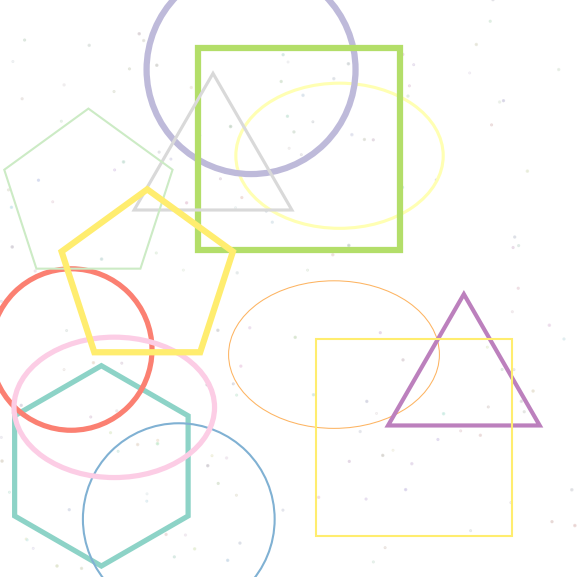[{"shape": "hexagon", "thickness": 2.5, "radius": 0.87, "center": [0.176, 0.192]}, {"shape": "oval", "thickness": 1.5, "radius": 0.9, "center": [0.588, 0.729]}, {"shape": "circle", "thickness": 3, "radius": 0.9, "center": [0.435, 0.879]}, {"shape": "circle", "thickness": 2.5, "radius": 0.7, "center": [0.123, 0.394]}, {"shape": "circle", "thickness": 1, "radius": 0.83, "center": [0.31, 0.1]}, {"shape": "oval", "thickness": 0.5, "radius": 0.91, "center": [0.578, 0.385]}, {"shape": "square", "thickness": 3, "radius": 0.87, "center": [0.517, 0.741]}, {"shape": "oval", "thickness": 2.5, "radius": 0.87, "center": [0.198, 0.294]}, {"shape": "triangle", "thickness": 1.5, "radius": 0.79, "center": [0.369, 0.714]}, {"shape": "triangle", "thickness": 2, "radius": 0.76, "center": [0.803, 0.338]}, {"shape": "pentagon", "thickness": 1, "radius": 0.77, "center": [0.153, 0.658]}, {"shape": "pentagon", "thickness": 3, "radius": 0.78, "center": [0.255, 0.515]}, {"shape": "square", "thickness": 1, "radius": 0.85, "center": [0.717, 0.241]}]